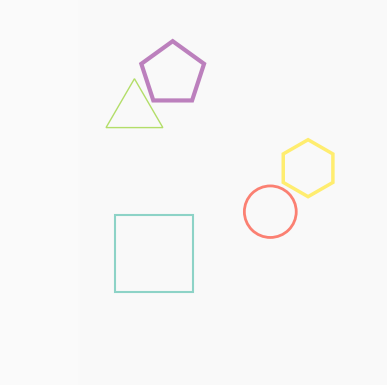[{"shape": "square", "thickness": 1.5, "radius": 0.5, "center": [0.398, 0.341]}, {"shape": "circle", "thickness": 2, "radius": 0.33, "center": [0.698, 0.45]}, {"shape": "triangle", "thickness": 1, "radius": 0.42, "center": [0.347, 0.711]}, {"shape": "pentagon", "thickness": 3, "radius": 0.43, "center": [0.446, 0.808]}, {"shape": "hexagon", "thickness": 2.5, "radius": 0.37, "center": [0.795, 0.563]}]